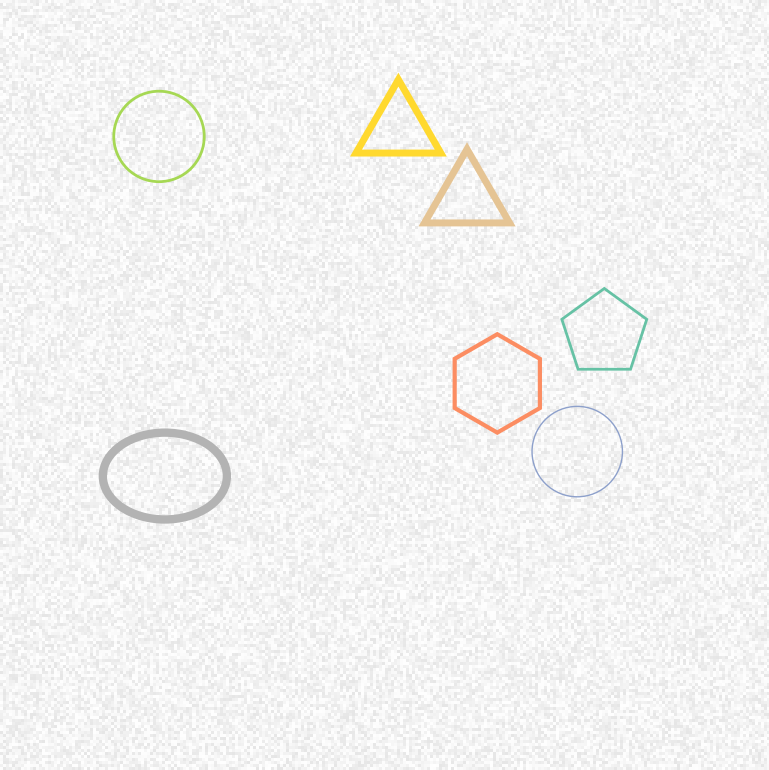[{"shape": "pentagon", "thickness": 1, "radius": 0.29, "center": [0.785, 0.567]}, {"shape": "hexagon", "thickness": 1.5, "radius": 0.32, "center": [0.646, 0.502]}, {"shape": "circle", "thickness": 0.5, "radius": 0.29, "center": [0.75, 0.414]}, {"shape": "circle", "thickness": 1, "radius": 0.29, "center": [0.206, 0.823]}, {"shape": "triangle", "thickness": 2.5, "radius": 0.32, "center": [0.517, 0.833]}, {"shape": "triangle", "thickness": 2.5, "radius": 0.32, "center": [0.607, 0.742]}, {"shape": "oval", "thickness": 3, "radius": 0.4, "center": [0.214, 0.382]}]